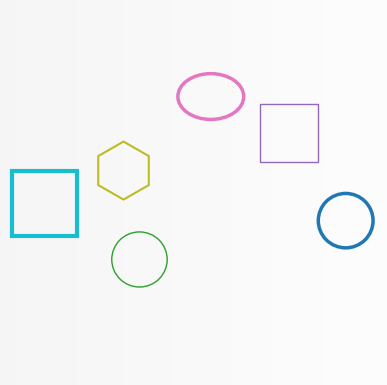[{"shape": "circle", "thickness": 2.5, "radius": 0.35, "center": [0.892, 0.427]}, {"shape": "circle", "thickness": 1, "radius": 0.36, "center": [0.36, 0.326]}, {"shape": "square", "thickness": 1, "radius": 0.37, "center": [0.747, 0.655]}, {"shape": "oval", "thickness": 2.5, "radius": 0.42, "center": [0.544, 0.749]}, {"shape": "hexagon", "thickness": 1.5, "radius": 0.38, "center": [0.319, 0.557]}, {"shape": "square", "thickness": 3, "radius": 0.42, "center": [0.116, 0.471]}]